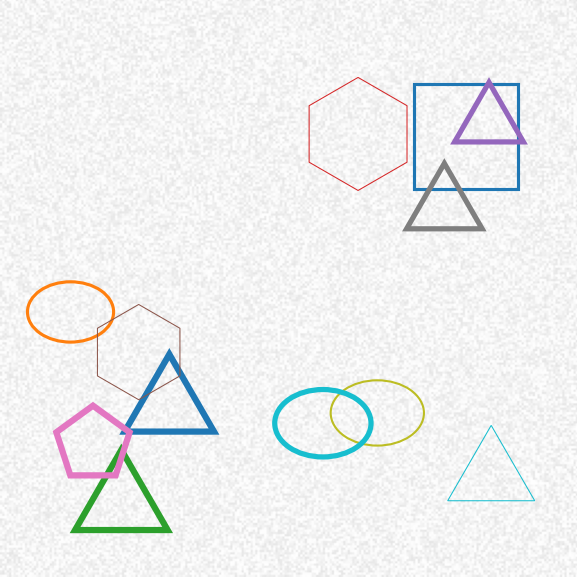[{"shape": "triangle", "thickness": 3, "radius": 0.45, "center": [0.293, 0.296]}, {"shape": "square", "thickness": 1.5, "radius": 0.45, "center": [0.807, 0.763]}, {"shape": "oval", "thickness": 1.5, "radius": 0.37, "center": [0.122, 0.459]}, {"shape": "triangle", "thickness": 3, "radius": 0.46, "center": [0.21, 0.128]}, {"shape": "hexagon", "thickness": 0.5, "radius": 0.49, "center": [0.62, 0.767]}, {"shape": "triangle", "thickness": 2.5, "radius": 0.34, "center": [0.847, 0.788]}, {"shape": "hexagon", "thickness": 0.5, "radius": 0.41, "center": [0.24, 0.389]}, {"shape": "pentagon", "thickness": 3, "radius": 0.33, "center": [0.161, 0.23]}, {"shape": "triangle", "thickness": 2.5, "radius": 0.38, "center": [0.769, 0.641]}, {"shape": "oval", "thickness": 1, "radius": 0.4, "center": [0.653, 0.284]}, {"shape": "triangle", "thickness": 0.5, "radius": 0.44, "center": [0.851, 0.176]}, {"shape": "oval", "thickness": 2.5, "radius": 0.42, "center": [0.559, 0.266]}]